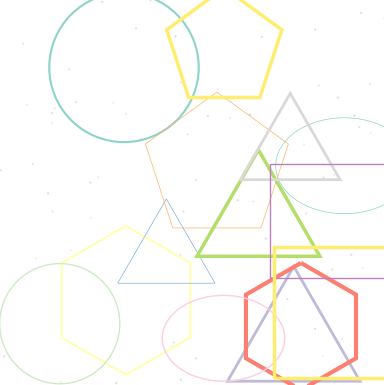[{"shape": "circle", "thickness": 1.5, "radius": 0.97, "center": [0.322, 0.825]}, {"shape": "oval", "thickness": 0.5, "radius": 0.89, "center": [0.894, 0.57]}, {"shape": "hexagon", "thickness": 1.5, "radius": 0.97, "center": [0.327, 0.22]}, {"shape": "triangle", "thickness": 2, "radius": 0.99, "center": [0.763, 0.109]}, {"shape": "hexagon", "thickness": 3, "radius": 0.83, "center": [0.782, 0.152]}, {"shape": "triangle", "thickness": 0.5, "radius": 0.73, "center": [0.432, 0.337]}, {"shape": "pentagon", "thickness": 0.5, "radius": 0.98, "center": [0.563, 0.566]}, {"shape": "triangle", "thickness": 2.5, "radius": 0.92, "center": [0.671, 0.426]}, {"shape": "oval", "thickness": 1, "radius": 0.8, "center": [0.581, 0.121]}, {"shape": "triangle", "thickness": 2, "radius": 0.75, "center": [0.754, 0.608]}, {"shape": "square", "thickness": 1, "radius": 0.74, "center": [0.85, 0.426]}, {"shape": "circle", "thickness": 1, "radius": 0.78, "center": [0.155, 0.159]}, {"shape": "square", "thickness": 2.5, "radius": 0.86, "center": [0.883, 0.188]}, {"shape": "pentagon", "thickness": 2.5, "radius": 0.79, "center": [0.583, 0.874]}]